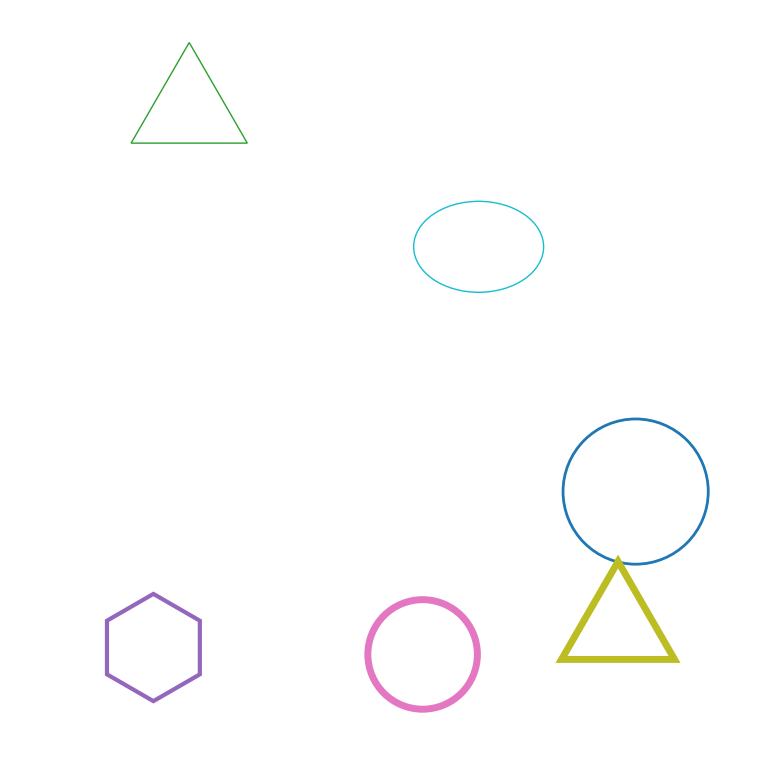[{"shape": "circle", "thickness": 1, "radius": 0.47, "center": [0.826, 0.362]}, {"shape": "triangle", "thickness": 0.5, "radius": 0.44, "center": [0.246, 0.858]}, {"shape": "hexagon", "thickness": 1.5, "radius": 0.35, "center": [0.199, 0.159]}, {"shape": "circle", "thickness": 2.5, "radius": 0.36, "center": [0.549, 0.15]}, {"shape": "triangle", "thickness": 2.5, "radius": 0.42, "center": [0.803, 0.186]}, {"shape": "oval", "thickness": 0.5, "radius": 0.42, "center": [0.622, 0.679]}]